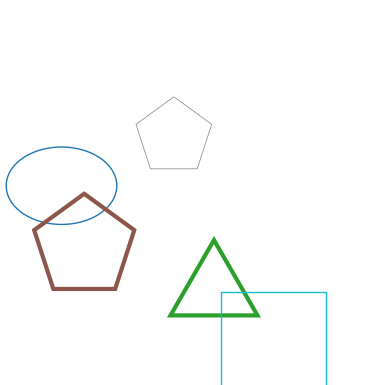[{"shape": "oval", "thickness": 1, "radius": 0.72, "center": [0.16, 0.518]}, {"shape": "triangle", "thickness": 3, "radius": 0.65, "center": [0.556, 0.246]}, {"shape": "pentagon", "thickness": 3, "radius": 0.68, "center": [0.219, 0.36]}, {"shape": "pentagon", "thickness": 0.5, "radius": 0.52, "center": [0.452, 0.645]}, {"shape": "square", "thickness": 1, "radius": 0.68, "center": [0.711, 0.105]}]